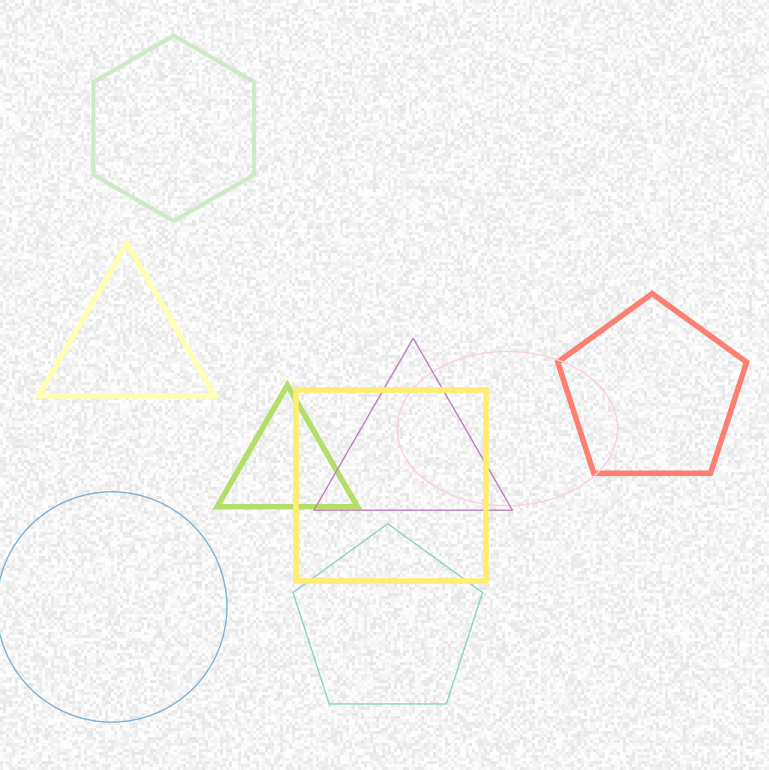[{"shape": "pentagon", "thickness": 0.5, "radius": 0.65, "center": [0.504, 0.19]}, {"shape": "triangle", "thickness": 2, "radius": 0.66, "center": [0.165, 0.552]}, {"shape": "pentagon", "thickness": 2, "radius": 0.64, "center": [0.847, 0.49]}, {"shape": "circle", "thickness": 0.5, "radius": 0.75, "center": [0.145, 0.212]}, {"shape": "triangle", "thickness": 2, "radius": 0.53, "center": [0.373, 0.395]}, {"shape": "oval", "thickness": 0.5, "radius": 0.72, "center": [0.659, 0.443]}, {"shape": "triangle", "thickness": 0.5, "radius": 0.74, "center": [0.537, 0.412]}, {"shape": "hexagon", "thickness": 1.5, "radius": 0.6, "center": [0.226, 0.833]}, {"shape": "square", "thickness": 2, "radius": 0.62, "center": [0.508, 0.37]}]